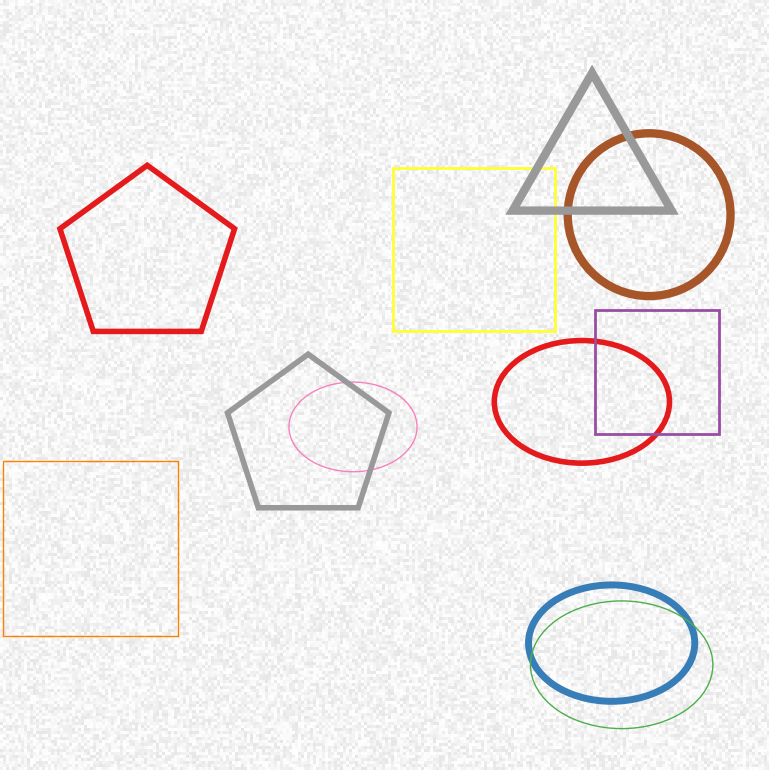[{"shape": "oval", "thickness": 2, "radius": 0.57, "center": [0.756, 0.478]}, {"shape": "pentagon", "thickness": 2, "radius": 0.6, "center": [0.191, 0.666]}, {"shape": "oval", "thickness": 2.5, "radius": 0.54, "center": [0.794, 0.165]}, {"shape": "oval", "thickness": 0.5, "radius": 0.59, "center": [0.807, 0.137]}, {"shape": "square", "thickness": 1, "radius": 0.4, "center": [0.853, 0.517]}, {"shape": "square", "thickness": 0.5, "radius": 0.57, "center": [0.117, 0.288]}, {"shape": "square", "thickness": 1, "radius": 0.53, "center": [0.615, 0.676]}, {"shape": "circle", "thickness": 3, "radius": 0.53, "center": [0.843, 0.721]}, {"shape": "oval", "thickness": 0.5, "radius": 0.42, "center": [0.458, 0.446]}, {"shape": "triangle", "thickness": 3, "radius": 0.6, "center": [0.769, 0.786]}, {"shape": "pentagon", "thickness": 2, "radius": 0.55, "center": [0.4, 0.43]}]